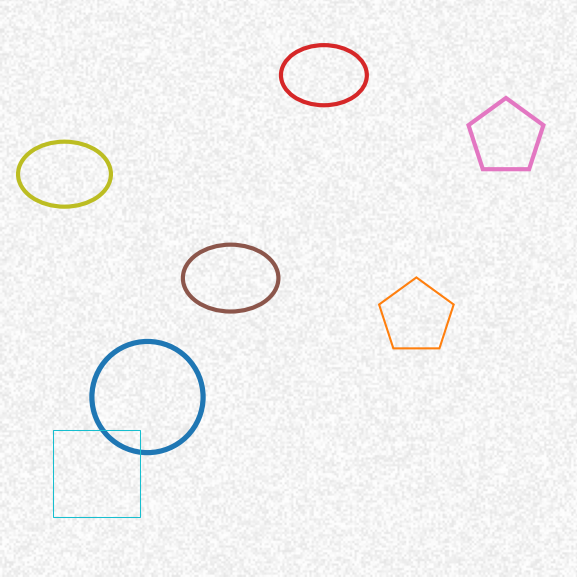[{"shape": "circle", "thickness": 2.5, "radius": 0.48, "center": [0.255, 0.312]}, {"shape": "pentagon", "thickness": 1, "radius": 0.34, "center": [0.721, 0.451]}, {"shape": "oval", "thickness": 2, "radius": 0.37, "center": [0.561, 0.869]}, {"shape": "oval", "thickness": 2, "radius": 0.41, "center": [0.399, 0.518]}, {"shape": "pentagon", "thickness": 2, "radius": 0.34, "center": [0.876, 0.761]}, {"shape": "oval", "thickness": 2, "radius": 0.4, "center": [0.112, 0.698]}, {"shape": "square", "thickness": 0.5, "radius": 0.38, "center": [0.167, 0.179]}]